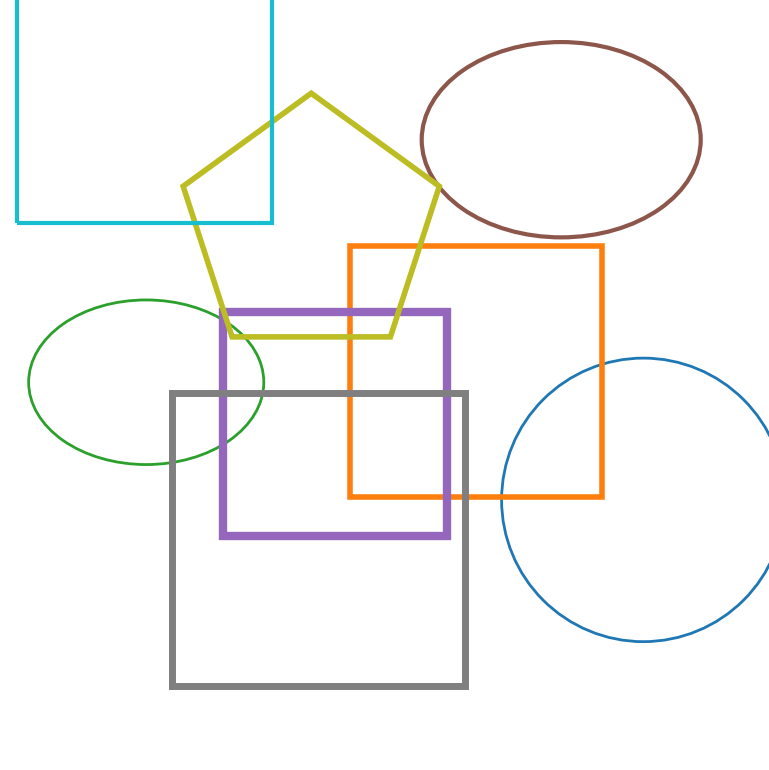[{"shape": "circle", "thickness": 1, "radius": 0.92, "center": [0.836, 0.351]}, {"shape": "square", "thickness": 2, "radius": 0.82, "center": [0.618, 0.517]}, {"shape": "oval", "thickness": 1, "radius": 0.76, "center": [0.19, 0.504]}, {"shape": "square", "thickness": 3, "radius": 0.73, "center": [0.435, 0.449]}, {"shape": "oval", "thickness": 1.5, "radius": 0.91, "center": [0.729, 0.819]}, {"shape": "square", "thickness": 2.5, "radius": 0.95, "center": [0.414, 0.299]}, {"shape": "pentagon", "thickness": 2, "radius": 0.87, "center": [0.404, 0.704]}, {"shape": "square", "thickness": 1.5, "radius": 0.83, "center": [0.187, 0.877]}]